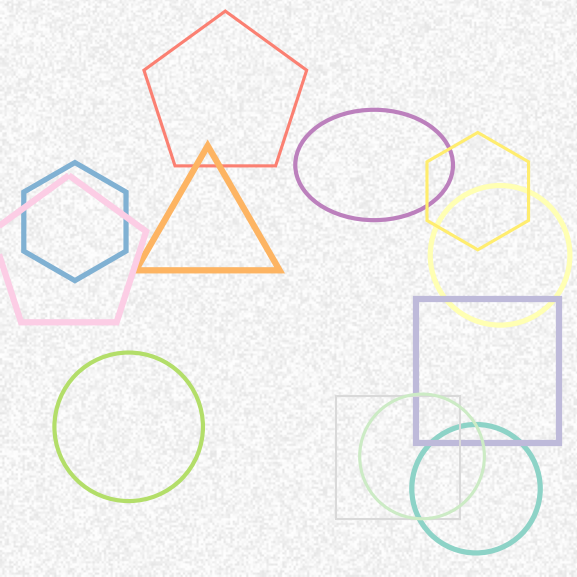[{"shape": "circle", "thickness": 2.5, "radius": 0.56, "center": [0.824, 0.153]}, {"shape": "circle", "thickness": 2.5, "radius": 0.6, "center": [0.866, 0.557]}, {"shape": "square", "thickness": 3, "radius": 0.62, "center": [0.844, 0.357]}, {"shape": "pentagon", "thickness": 1.5, "radius": 0.74, "center": [0.39, 0.832]}, {"shape": "hexagon", "thickness": 2.5, "radius": 0.51, "center": [0.13, 0.615]}, {"shape": "triangle", "thickness": 3, "radius": 0.72, "center": [0.36, 0.603]}, {"shape": "circle", "thickness": 2, "radius": 0.64, "center": [0.223, 0.26]}, {"shape": "pentagon", "thickness": 3, "radius": 0.7, "center": [0.119, 0.555]}, {"shape": "square", "thickness": 1, "radius": 0.54, "center": [0.689, 0.207]}, {"shape": "oval", "thickness": 2, "radius": 0.68, "center": [0.648, 0.713]}, {"shape": "circle", "thickness": 1.5, "radius": 0.54, "center": [0.731, 0.209]}, {"shape": "hexagon", "thickness": 1.5, "radius": 0.51, "center": [0.827, 0.668]}]